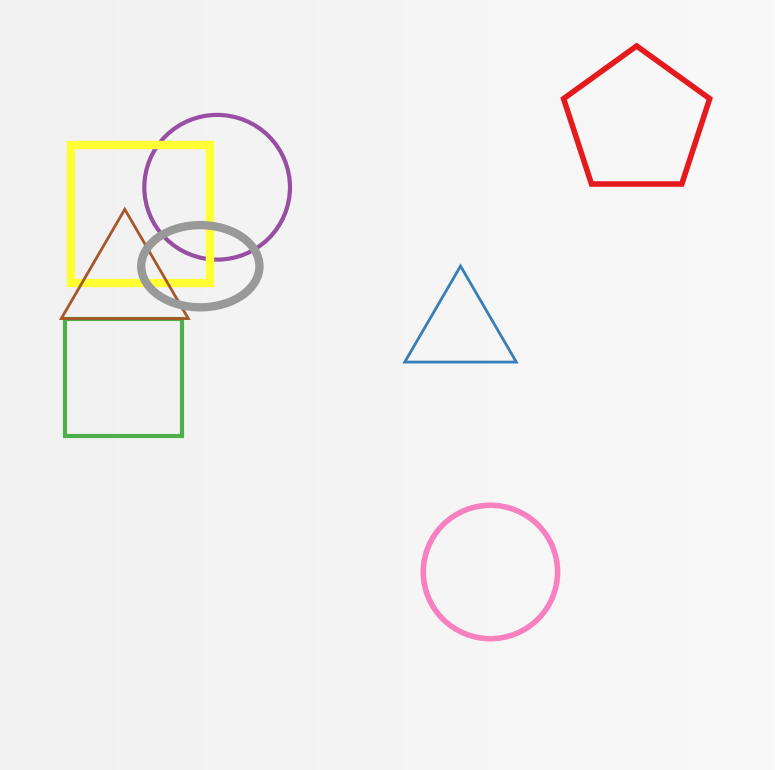[{"shape": "pentagon", "thickness": 2, "radius": 0.5, "center": [0.821, 0.841]}, {"shape": "triangle", "thickness": 1, "radius": 0.42, "center": [0.594, 0.571]}, {"shape": "square", "thickness": 1.5, "radius": 0.38, "center": [0.16, 0.51]}, {"shape": "circle", "thickness": 1.5, "radius": 0.47, "center": [0.28, 0.757]}, {"shape": "square", "thickness": 3, "radius": 0.45, "center": [0.182, 0.722]}, {"shape": "triangle", "thickness": 1, "radius": 0.47, "center": [0.161, 0.634]}, {"shape": "circle", "thickness": 2, "radius": 0.43, "center": [0.633, 0.257]}, {"shape": "oval", "thickness": 3, "radius": 0.38, "center": [0.259, 0.654]}]